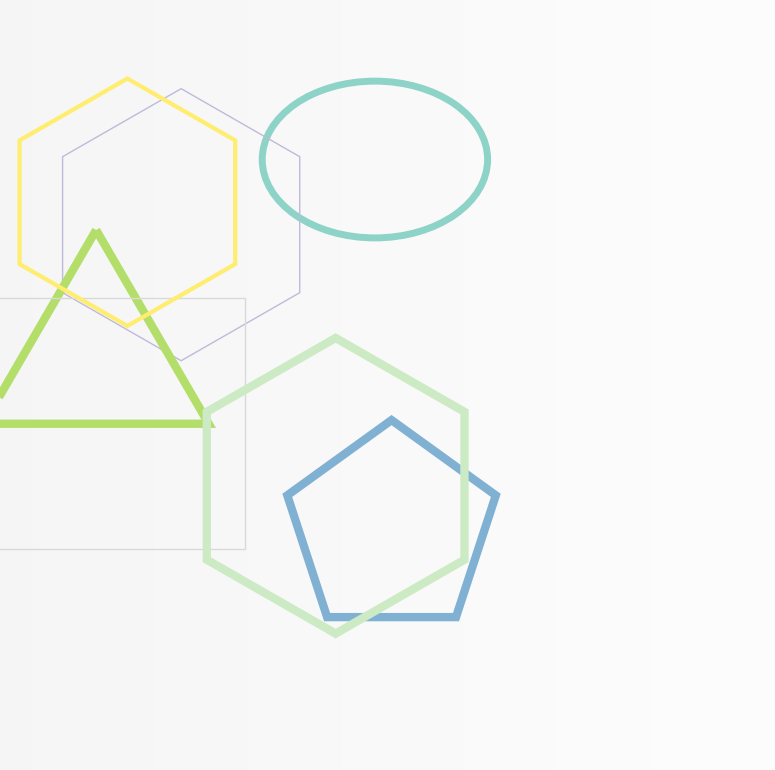[{"shape": "oval", "thickness": 2.5, "radius": 0.73, "center": [0.484, 0.793]}, {"shape": "hexagon", "thickness": 0.5, "radius": 0.88, "center": [0.234, 0.708]}, {"shape": "pentagon", "thickness": 3, "radius": 0.71, "center": [0.505, 0.313]}, {"shape": "triangle", "thickness": 3, "radius": 0.84, "center": [0.124, 0.534]}, {"shape": "square", "thickness": 0.5, "radius": 0.81, "center": [0.153, 0.45]}, {"shape": "hexagon", "thickness": 3, "radius": 0.96, "center": [0.433, 0.369]}, {"shape": "hexagon", "thickness": 1.5, "radius": 0.8, "center": [0.164, 0.737]}]